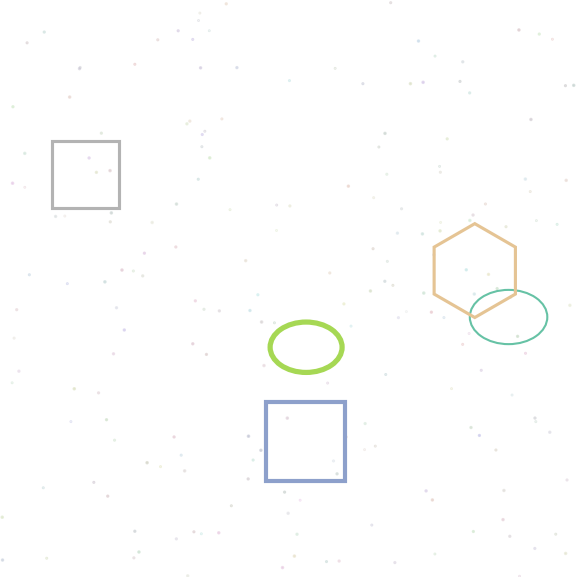[{"shape": "oval", "thickness": 1, "radius": 0.34, "center": [0.881, 0.45]}, {"shape": "square", "thickness": 2, "radius": 0.34, "center": [0.529, 0.234]}, {"shape": "oval", "thickness": 2.5, "radius": 0.31, "center": [0.53, 0.398]}, {"shape": "hexagon", "thickness": 1.5, "radius": 0.41, "center": [0.822, 0.531]}, {"shape": "square", "thickness": 1.5, "radius": 0.29, "center": [0.147, 0.697]}]